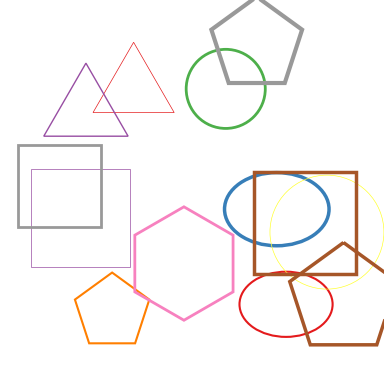[{"shape": "triangle", "thickness": 0.5, "radius": 0.61, "center": [0.347, 0.768]}, {"shape": "oval", "thickness": 1.5, "radius": 0.6, "center": [0.743, 0.21]}, {"shape": "oval", "thickness": 2.5, "radius": 0.68, "center": [0.719, 0.457]}, {"shape": "circle", "thickness": 2, "radius": 0.51, "center": [0.586, 0.769]}, {"shape": "square", "thickness": 0.5, "radius": 0.64, "center": [0.209, 0.435]}, {"shape": "triangle", "thickness": 1, "radius": 0.63, "center": [0.223, 0.709]}, {"shape": "pentagon", "thickness": 1.5, "radius": 0.51, "center": [0.291, 0.19]}, {"shape": "circle", "thickness": 0.5, "radius": 0.74, "center": [0.849, 0.397]}, {"shape": "pentagon", "thickness": 2.5, "radius": 0.73, "center": [0.892, 0.223]}, {"shape": "square", "thickness": 2.5, "radius": 0.66, "center": [0.793, 0.42]}, {"shape": "hexagon", "thickness": 2, "radius": 0.74, "center": [0.478, 0.315]}, {"shape": "pentagon", "thickness": 3, "radius": 0.62, "center": [0.667, 0.885]}, {"shape": "square", "thickness": 2, "radius": 0.54, "center": [0.154, 0.517]}]